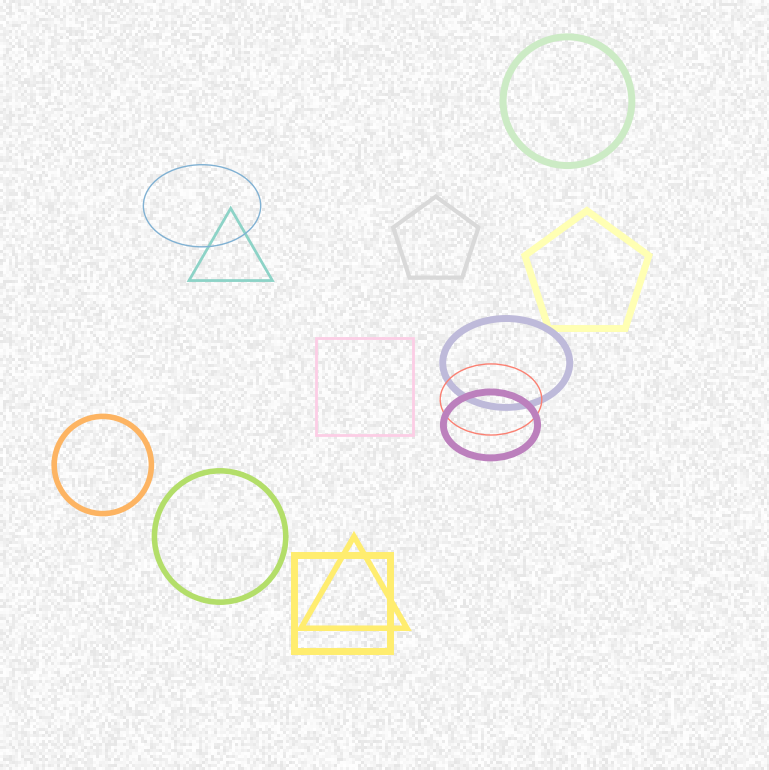[{"shape": "triangle", "thickness": 1, "radius": 0.31, "center": [0.3, 0.667]}, {"shape": "pentagon", "thickness": 2.5, "radius": 0.42, "center": [0.762, 0.642]}, {"shape": "oval", "thickness": 2.5, "radius": 0.41, "center": [0.657, 0.529]}, {"shape": "oval", "thickness": 0.5, "radius": 0.33, "center": [0.638, 0.481]}, {"shape": "oval", "thickness": 0.5, "radius": 0.38, "center": [0.262, 0.733]}, {"shape": "circle", "thickness": 2, "radius": 0.32, "center": [0.133, 0.396]}, {"shape": "circle", "thickness": 2, "radius": 0.43, "center": [0.286, 0.303]}, {"shape": "square", "thickness": 1, "radius": 0.31, "center": [0.473, 0.498]}, {"shape": "pentagon", "thickness": 1.5, "radius": 0.29, "center": [0.566, 0.687]}, {"shape": "oval", "thickness": 2.5, "radius": 0.31, "center": [0.637, 0.448]}, {"shape": "circle", "thickness": 2.5, "radius": 0.42, "center": [0.737, 0.869]}, {"shape": "triangle", "thickness": 2, "radius": 0.4, "center": [0.46, 0.224]}, {"shape": "square", "thickness": 2.5, "radius": 0.31, "center": [0.444, 0.217]}]